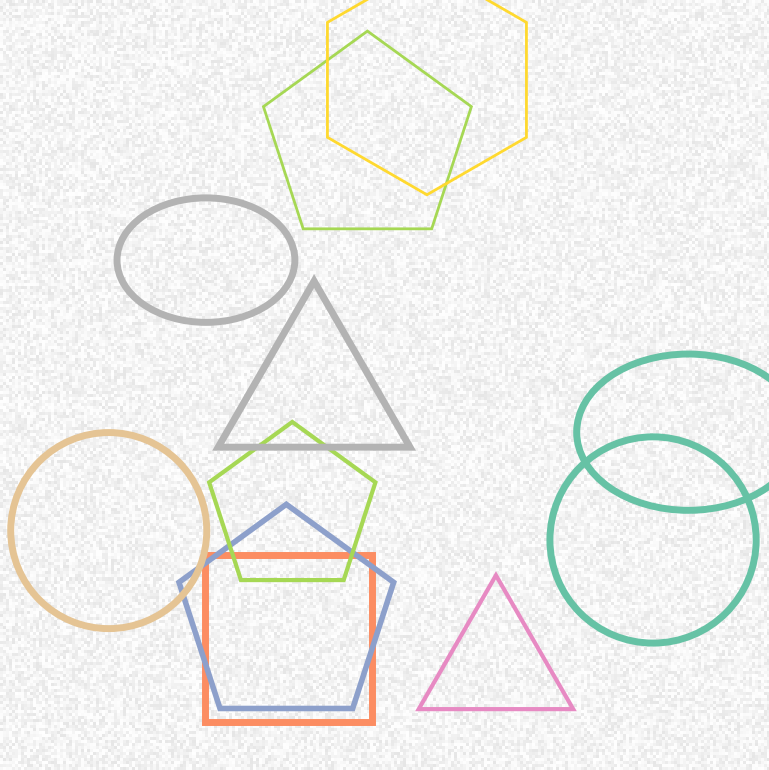[{"shape": "oval", "thickness": 2.5, "radius": 0.72, "center": [0.894, 0.439]}, {"shape": "circle", "thickness": 2.5, "radius": 0.67, "center": [0.848, 0.299]}, {"shape": "square", "thickness": 2.5, "radius": 0.54, "center": [0.374, 0.171]}, {"shape": "pentagon", "thickness": 2, "radius": 0.73, "center": [0.372, 0.198]}, {"shape": "triangle", "thickness": 1.5, "radius": 0.58, "center": [0.644, 0.137]}, {"shape": "pentagon", "thickness": 1.5, "radius": 0.57, "center": [0.38, 0.338]}, {"shape": "pentagon", "thickness": 1, "radius": 0.71, "center": [0.477, 0.818]}, {"shape": "hexagon", "thickness": 1, "radius": 0.75, "center": [0.554, 0.896]}, {"shape": "circle", "thickness": 2.5, "radius": 0.64, "center": [0.141, 0.311]}, {"shape": "oval", "thickness": 2.5, "radius": 0.58, "center": [0.267, 0.662]}, {"shape": "triangle", "thickness": 2.5, "radius": 0.72, "center": [0.408, 0.491]}]